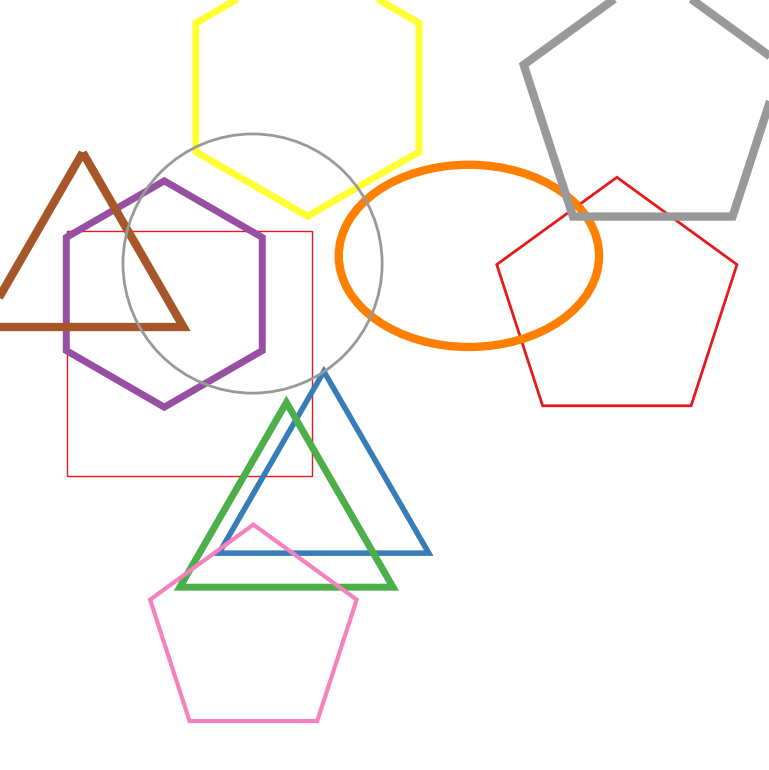[{"shape": "pentagon", "thickness": 1, "radius": 0.82, "center": [0.801, 0.606]}, {"shape": "square", "thickness": 0.5, "radius": 0.79, "center": [0.246, 0.541]}, {"shape": "triangle", "thickness": 2, "radius": 0.79, "center": [0.421, 0.36]}, {"shape": "triangle", "thickness": 2.5, "radius": 0.8, "center": [0.372, 0.317]}, {"shape": "hexagon", "thickness": 2.5, "radius": 0.73, "center": [0.213, 0.618]}, {"shape": "oval", "thickness": 3, "radius": 0.85, "center": [0.609, 0.668]}, {"shape": "hexagon", "thickness": 2.5, "radius": 0.84, "center": [0.399, 0.886]}, {"shape": "triangle", "thickness": 3, "radius": 0.76, "center": [0.107, 0.651]}, {"shape": "pentagon", "thickness": 1.5, "radius": 0.71, "center": [0.329, 0.178]}, {"shape": "circle", "thickness": 1, "radius": 0.84, "center": [0.328, 0.658]}, {"shape": "pentagon", "thickness": 3, "radius": 0.88, "center": [0.848, 0.861]}]